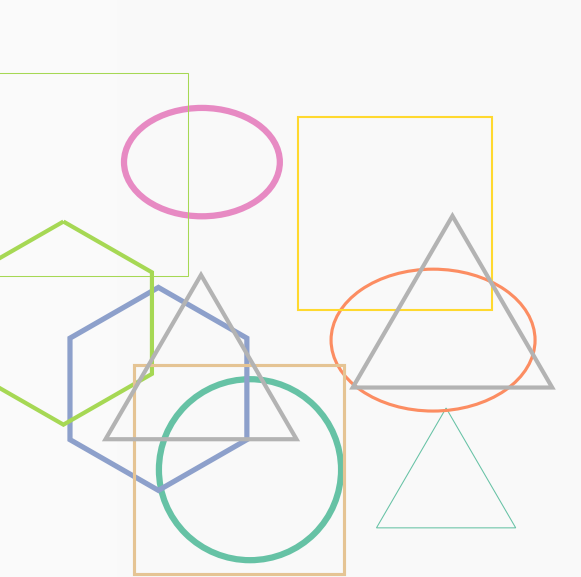[{"shape": "triangle", "thickness": 0.5, "radius": 0.69, "center": [0.767, 0.154]}, {"shape": "circle", "thickness": 3, "radius": 0.78, "center": [0.43, 0.186]}, {"shape": "oval", "thickness": 1.5, "radius": 0.88, "center": [0.745, 0.41]}, {"shape": "hexagon", "thickness": 2.5, "radius": 0.88, "center": [0.273, 0.326]}, {"shape": "oval", "thickness": 3, "radius": 0.67, "center": [0.347, 0.718]}, {"shape": "square", "thickness": 0.5, "radius": 0.88, "center": [0.148, 0.697]}, {"shape": "hexagon", "thickness": 2, "radius": 0.88, "center": [0.109, 0.44]}, {"shape": "square", "thickness": 1, "radius": 0.84, "center": [0.679, 0.63]}, {"shape": "square", "thickness": 1.5, "radius": 0.9, "center": [0.412, 0.186]}, {"shape": "triangle", "thickness": 2, "radius": 0.95, "center": [0.346, 0.333]}, {"shape": "triangle", "thickness": 2, "radius": 0.99, "center": [0.778, 0.427]}]